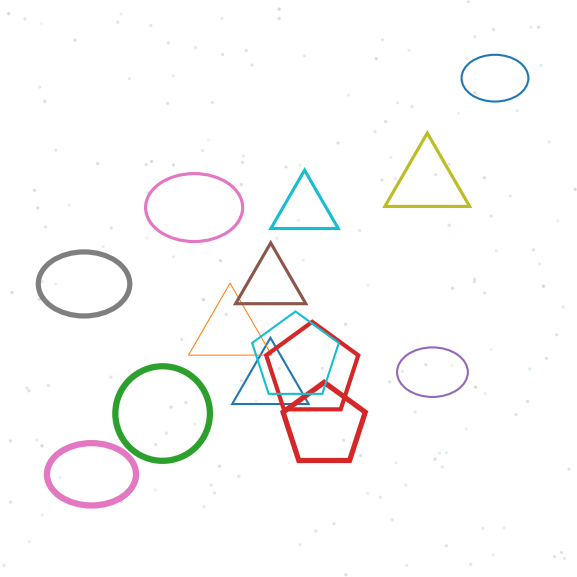[{"shape": "oval", "thickness": 1, "radius": 0.29, "center": [0.857, 0.864]}, {"shape": "triangle", "thickness": 1, "radius": 0.38, "center": [0.468, 0.338]}, {"shape": "triangle", "thickness": 0.5, "radius": 0.42, "center": [0.398, 0.426]}, {"shape": "circle", "thickness": 3, "radius": 0.41, "center": [0.282, 0.283]}, {"shape": "pentagon", "thickness": 2, "radius": 0.42, "center": [0.541, 0.358]}, {"shape": "pentagon", "thickness": 2.5, "radius": 0.37, "center": [0.561, 0.262]}, {"shape": "oval", "thickness": 1, "radius": 0.31, "center": [0.749, 0.355]}, {"shape": "triangle", "thickness": 1.5, "radius": 0.35, "center": [0.469, 0.508]}, {"shape": "oval", "thickness": 1.5, "radius": 0.42, "center": [0.336, 0.64]}, {"shape": "oval", "thickness": 3, "radius": 0.39, "center": [0.158, 0.178]}, {"shape": "oval", "thickness": 2.5, "radius": 0.4, "center": [0.146, 0.507]}, {"shape": "triangle", "thickness": 1.5, "radius": 0.42, "center": [0.74, 0.684]}, {"shape": "pentagon", "thickness": 1, "radius": 0.39, "center": [0.512, 0.381]}, {"shape": "triangle", "thickness": 1.5, "radius": 0.34, "center": [0.527, 0.637]}]